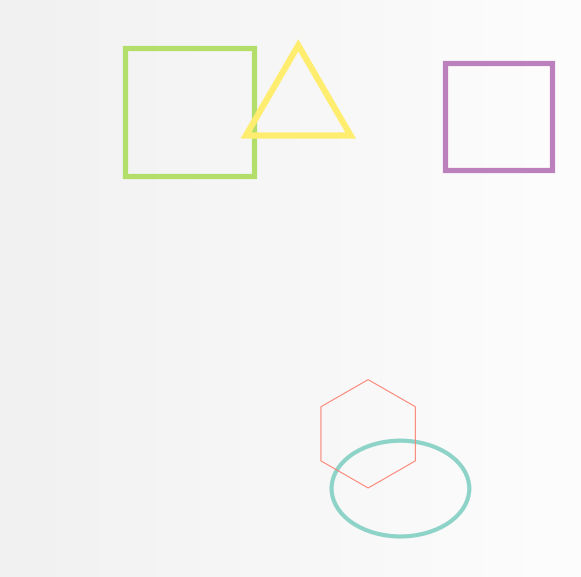[{"shape": "oval", "thickness": 2, "radius": 0.59, "center": [0.689, 0.153]}, {"shape": "hexagon", "thickness": 0.5, "radius": 0.47, "center": [0.633, 0.248]}, {"shape": "square", "thickness": 2.5, "radius": 0.55, "center": [0.326, 0.805]}, {"shape": "square", "thickness": 2.5, "radius": 0.46, "center": [0.857, 0.798]}, {"shape": "triangle", "thickness": 3, "radius": 0.52, "center": [0.513, 0.817]}]